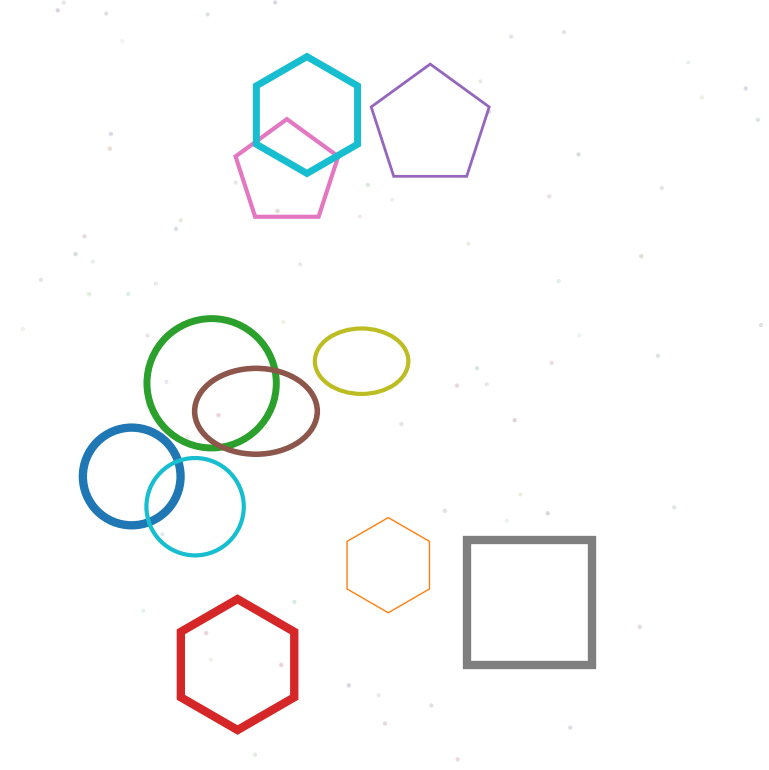[{"shape": "circle", "thickness": 3, "radius": 0.32, "center": [0.171, 0.381]}, {"shape": "hexagon", "thickness": 0.5, "radius": 0.31, "center": [0.504, 0.266]}, {"shape": "circle", "thickness": 2.5, "radius": 0.42, "center": [0.275, 0.502]}, {"shape": "hexagon", "thickness": 3, "radius": 0.43, "center": [0.309, 0.137]}, {"shape": "pentagon", "thickness": 1, "radius": 0.4, "center": [0.559, 0.836]}, {"shape": "oval", "thickness": 2, "radius": 0.4, "center": [0.332, 0.466]}, {"shape": "pentagon", "thickness": 1.5, "radius": 0.35, "center": [0.373, 0.775]}, {"shape": "square", "thickness": 3, "radius": 0.41, "center": [0.687, 0.217]}, {"shape": "oval", "thickness": 1.5, "radius": 0.3, "center": [0.47, 0.531]}, {"shape": "circle", "thickness": 1.5, "radius": 0.32, "center": [0.253, 0.342]}, {"shape": "hexagon", "thickness": 2.5, "radius": 0.38, "center": [0.399, 0.851]}]